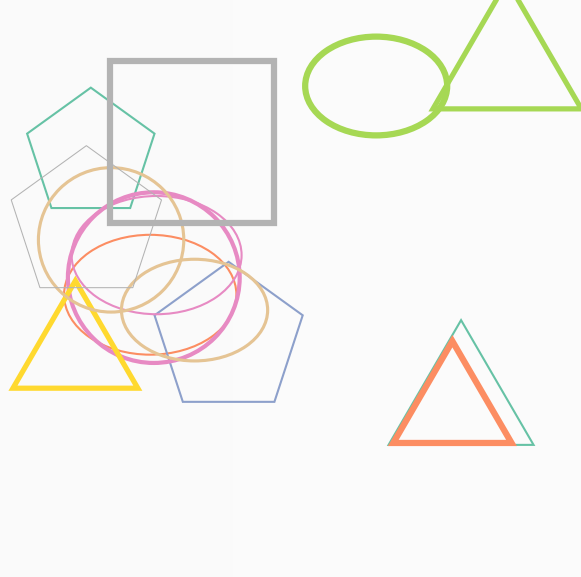[{"shape": "pentagon", "thickness": 1, "radius": 0.58, "center": [0.156, 0.732]}, {"shape": "triangle", "thickness": 1, "radius": 0.72, "center": [0.793, 0.301]}, {"shape": "triangle", "thickness": 3, "radius": 0.59, "center": [0.778, 0.291]}, {"shape": "oval", "thickness": 1, "radius": 0.74, "center": [0.258, 0.489]}, {"shape": "pentagon", "thickness": 1, "radius": 0.67, "center": [0.393, 0.412]}, {"shape": "oval", "thickness": 1, "radius": 0.73, "center": [0.269, 0.557]}, {"shape": "circle", "thickness": 2, "radius": 0.74, "center": [0.265, 0.518]}, {"shape": "oval", "thickness": 3, "radius": 0.61, "center": [0.647, 0.85]}, {"shape": "triangle", "thickness": 2.5, "radius": 0.74, "center": [0.873, 0.884]}, {"shape": "triangle", "thickness": 2.5, "radius": 0.62, "center": [0.13, 0.389]}, {"shape": "oval", "thickness": 1.5, "radius": 0.63, "center": [0.335, 0.462]}, {"shape": "circle", "thickness": 1.5, "radius": 0.63, "center": [0.191, 0.584]}, {"shape": "square", "thickness": 3, "radius": 0.7, "center": [0.331, 0.753]}, {"shape": "pentagon", "thickness": 0.5, "radius": 0.68, "center": [0.149, 0.611]}]